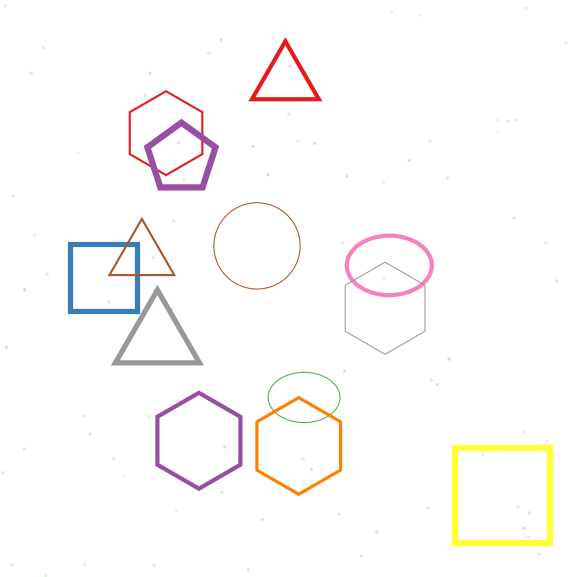[{"shape": "hexagon", "thickness": 1, "radius": 0.36, "center": [0.288, 0.769]}, {"shape": "triangle", "thickness": 2, "radius": 0.33, "center": [0.494, 0.861]}, {"shape": "square", "thickness": 2.5, "radius": 0.29, "center": [0.179, 0.518]}, {"shape": "oval", "thickness": 0.5, "radius": 0.31, "center": [0.527, 0.311]}, {"shape": "pentagon", "thickness": 3, "radius": 0.31, "center": [0.314, 0.725]}, {"shape": "hexagon", "thickness": 2, "radius": 0.41, "center": [0.344, 0.236]}, {"shape": "hexagon", "thickness": 1.5, "radius": 0.42, "center": [0.517, 0.227]}, {"shape": "square", "thickness": 3, "radius": 0.41, "center": [0.87, 0.141]}, {"shape": "triangle", "thickness": 1, "radius": 0.32, "center": [0.246, 0.555]}, {"shape": "circle", "thickness": 0.5, "radius": 0.37, "center": [0.445, 0.573]}, {"shape": "oval", "thickness": 2, "radius": 0.37, "center": [0.674, 0.54]}, {"shape": "triangle", "thickness": 2.5, "radius": 0.42, "center": [0.273, 0.413]}, {"shape": "hexagon", "thickness": 0.5, "radius": 0.4, "center": [0.667, 0.465]}]